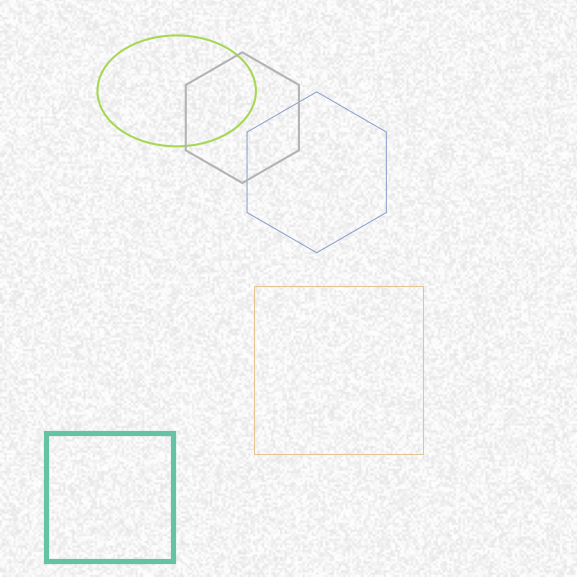[{"shape": "square", "thickness": 2.5, "radius": 0.55, "center": [0.19, 0.139]}, {"shape": "hexagon", "thickness": 0.5, "radius": 0.7, "center": [0.548, 0.701]}, {"shape": "oval", "thickness": 1, "radius": 0.69, "center": [0.306, 0.842]}, {"shape": "square", "thickness": 0.5, "radius": 0.73, "center": [0.586, 0.358]}, {"shape": "hexagon", "thickness": 1, "radius": 0.57, "center": [0.42, 0.795]}]